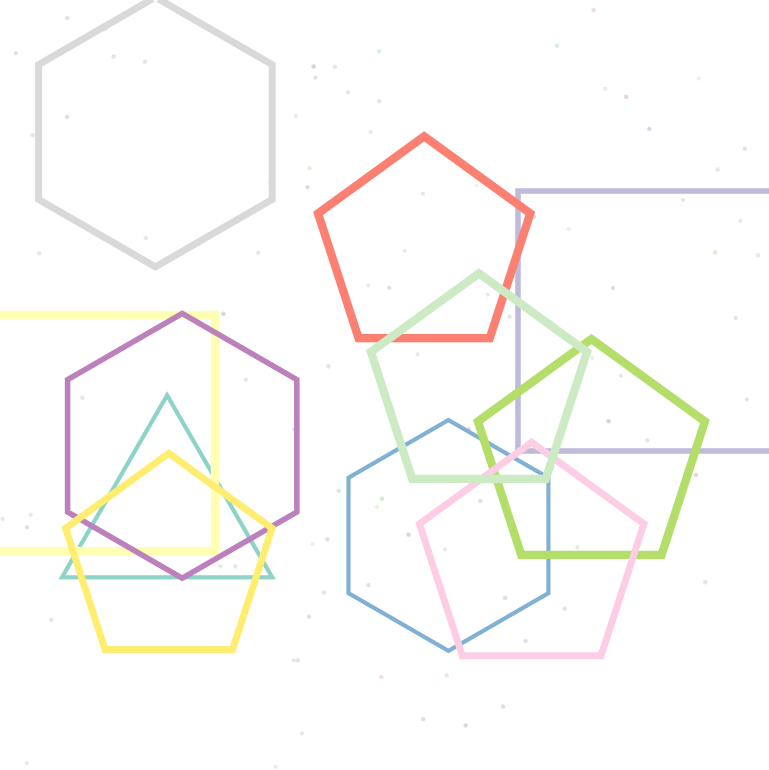[{"shape": "triangle", "thickness": 1.5, "radius": 0.79, "center": [0.217, 0.329]}, {"shape": "square", "thickness": 3, "radius": 0.77, "center": [0.126, 0.437]}, {"shape": "square", "thickness": 2, "radius": 0.84, "center": [0.842, 0.583]}, {"shape": "pentagon", "thickness": 3, "radius": 0.72, "center": [0.551, 0.678]}, {"shape": "hexagon", "thickness": 1.5, "radius": 0.75, "center": [0.582, 0.305]}, {"shape": "pentagon", "thickness": 3, "radius": 0.78, "center": [0.768, 0.405]}, {"shape": "pentagon", "thickness": 2.5, "radius": 0.77, "center": [0.69, 0.272]}, {"shape": "hexagon", "thickness": 2.5, "radius": 0.88, "center": [0.202, 0.829]}, {"shape": "hexagon", "thickness": 2, "radius": 0.86, "center": [0.237, 0.421]}, {"shape": "pentagon", "thickness": 3, "radius": 0.74, "center": [0.622, 0.497]}, {"shape": "pentagon", "thickness": 2.5, "radius": 0.7, "center": [0.219, 0.27]}]